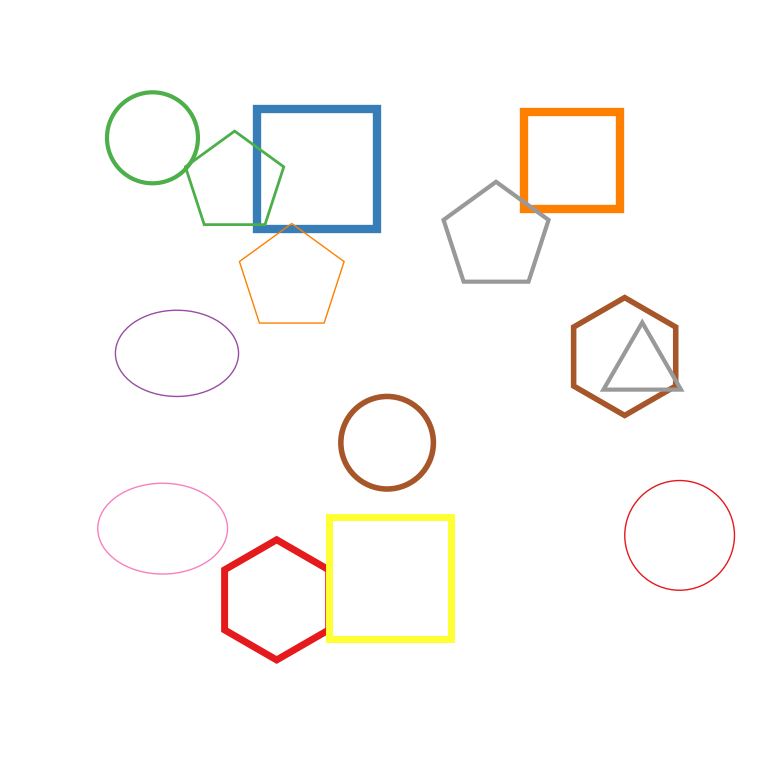[{"shape": "circle", "thickness": 0.5, "radius": 0.36, "center": [0.883, 0.305]}, {"shape": "hexagon", "thickness": 2.5, "radius": 0.39, "center": [0.359, 0.221]}, {"shape": "square", "thickness": 3, "radius": 0.39, "center": [0.411, 0.781]}, {"shape": "pentagon", "thickness": 1, "radius": 0.34, "center": [0.305, 0.763]}, {"shape": "circle", "thickness": 1.5, "radius": 0.3, "center": [0.198, 0.821]}, {"shape": "oval", "thickness": 0.5, "radius": 0.4, "center": [0.23, 0.541]}, {"shape": "pentagon", "thickness": 0.5, "radius": 0.36, "center": [0.379, 0.638]}, {"shape": "square", "thickness": 3, "radius": 0.31, "center": [0.743, 0.792]}, {"shape": "square", "thickness": 2.5, "radius": 0.4, "center": [0.506, 0.249]}, {"shape": "hexagon", "thickness": 2, "radius": 0.38, "center": [0.811, 0.537]}, {"shape": "circle", "thickness": 2, "radius": 0.3, "center": [0.503, 0.425]}, {"shape": "oval", "thickness": 0.5, "radius": 0.42, "center": [0.211, 0.313]}, {"shape": "pentagon", "thickness": 1.5, "radius": 0.36, "center": [0.644, 0.692]}, {"shape": "triangle", "thickness": 1.5, "radius": 0.29, "center": [0.834, 0.523]}]